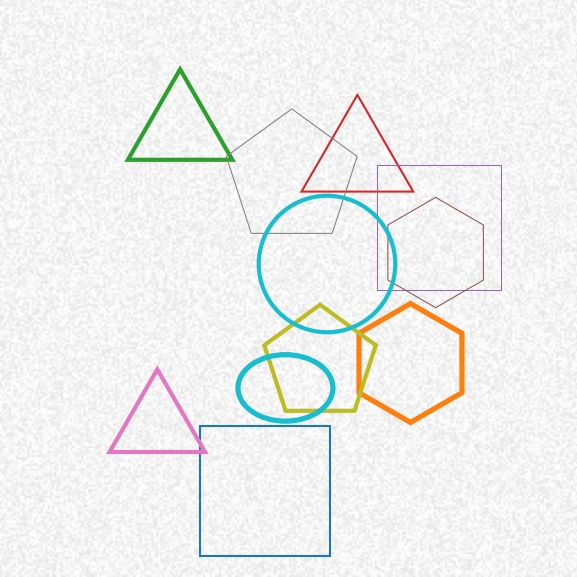[{"shape": "square", "thickness": 1, "radius": 0.56, "center": [0.459, 0.149]}, {"shape": "hexagon", "thickness": 2.5, "radius": 0.51, "center": [0.711, 0.371]}, {"shape": "triangle", "thickness": 2, "radius": 0.52, "center": [0.312, 0.775]}, {"shape": "triangle", "thickness": 1, "radius": 0.56, "center": [0.619, 0.723]}, {"shape": "square", "thickness": 0.5, "radius": 0.54, "center": [0.76, 0.605]}, {"shape": "hexagon", "thickness": 0.5, "radius": 0.48, "center": [0.754, 0.562]}, {"shape": "triangle", "thickness": 2, "radius": 0.48, "center": [0.272, 0.264]}, {"shape": "pentagon", "thickness": 0.5, "radius": 0.6, "center": [0.505, 0.691]}, {"shape": "pentagon", "thickness": 2, "radius": 0.51, "center": [0.554, 0.37]}, {"shape": "circle", "thickness": 2, "radius": 0.59, "center": [0.566, 0.542]}, {"shape": "oval", "thickness": 2.5, "radius": 0.41, "center": [0.494, 0.327]}]